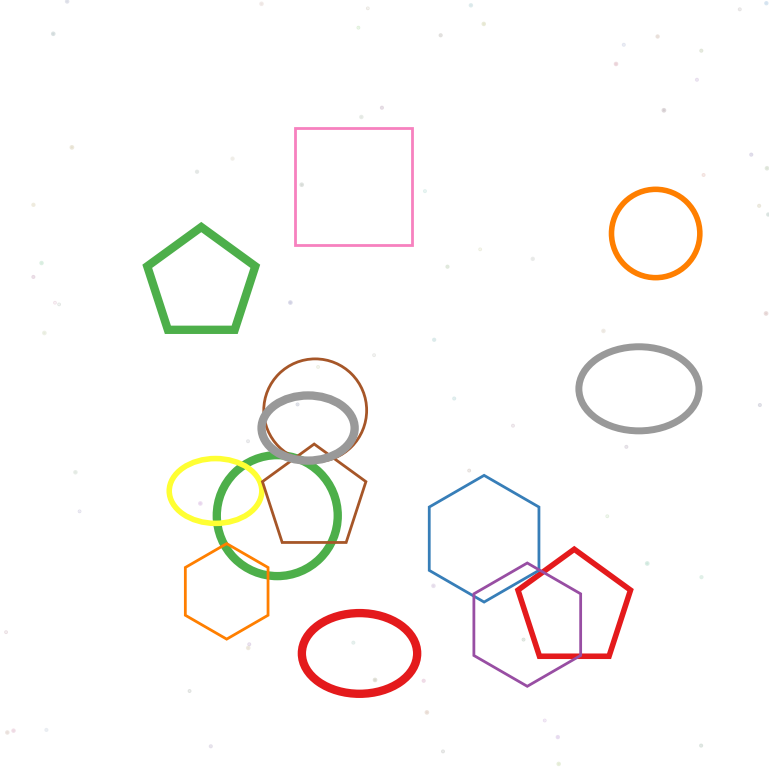[{"shape": "oval", "thickness": 3, "radius": 0.37, "center": [0.467, 0.151]}, {"shape": "pentagon", "thickness": 2, "radius": 0.38, "center": [0.746, 0.21]}, {"shape": "hexagon", "thickness": 1, "radius": 0.41, "center": [0.629, 0.3]}, {"shape": "circle", "thickness": 3, "radius": 0.39, "center": [0.36, 0.33]}, {"shape": "pentagon", "thickness": 3, "radius": 0.37, "center": [0.261, 0.631]}, {"shape": "hexagon", "thickness": 1, "radius": 0.4, "center": [0.685, 0.189]}, {"shape": "hexagon", "thickness": 1, "radius": 0.31, "center": [0.294, 0.232]}, {"shape": "circle", "thickness": 2, "radius": 0.29, "center": [0.852, 0.697]}, {"shape": "oval", "thickness": 2, "radius": 0.3, "center": [0.28, 0.362]}, {"shape": "circle", "thickness": 1, "radius": 0.33, "center": [0.409, 0.467]}, {"shape": "pentagon", "thickness": 1, "radius": 0.35, "center": [0.408, 0.353]}, {"shape": "square", "thickness": 1, "radius": 0.38, "center": [0.46, 0.758]}, {"shape": "oval", "thickness": 3, "radius": 0.3, "center": [0.4, 0.444]}, {"shape": "oval", "thickness": 2.5, "radius": 0.39, "center": [0.83, 0.495]}]